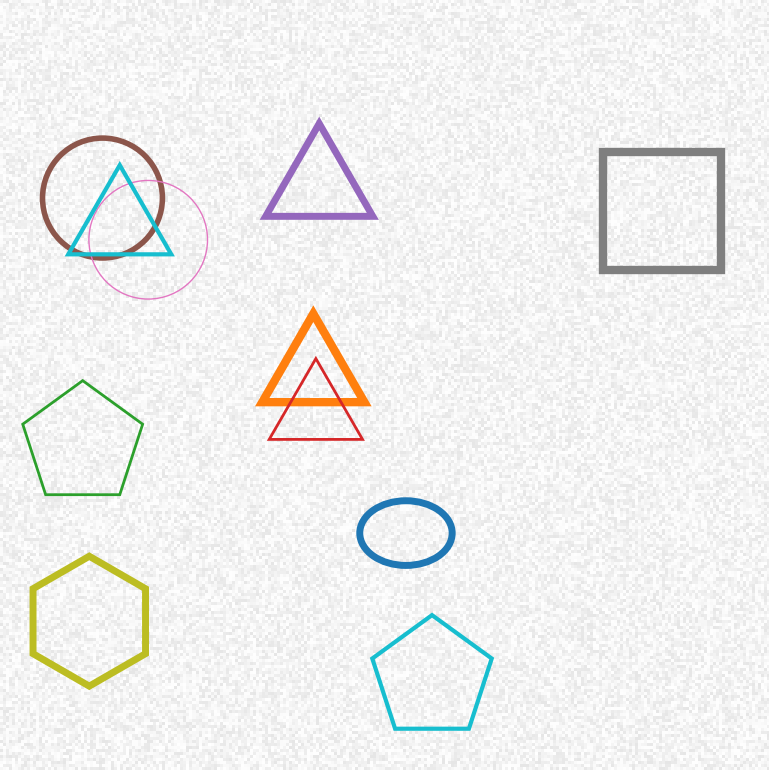[{"shape": "oval", "thickness": 2.5, "radius": 0.3, "center": [0.527, 0.308]}, {"shape": "triangle", "thickness": 3, "radius": 0.38, "center": [0.407, 0.516]}, {"shape": "pentagon", "thickness": 1, "radius": 0.41, "center": [0.107, 0.424]}, {"shape": "triangle", "thickness": 1, "radius": 0.35, "center": [0.41, 0.464]}, {"shape": "triangle", "thickness": 2.5, "radius": 0.4, "center": [0.415, 0.759]}, {"shape": "circle", "thickness": 2, "radius": 0.39, "center": [0.133, 0.743]}, {"shape": "circle", "thickness": 0.5, "radius": 0.39, "center": [0.192, 0.689]}, {"shape": "square", "thickness": 3, "radius": 0.38, "center": [0.86, 0.726]}, {"shape": "hexagon", "thickness": 2.5, "radius": 0.42, "center": [0.116, 0.193]}, {"shape": "triangle", "thickness": 1.5, "radius": 0.39, "center": [0.156, 0.708]}, {"shape": "pentagon", "thickness": 1.5, "radius": 0.41, "center": [0.561, 0.12]}]